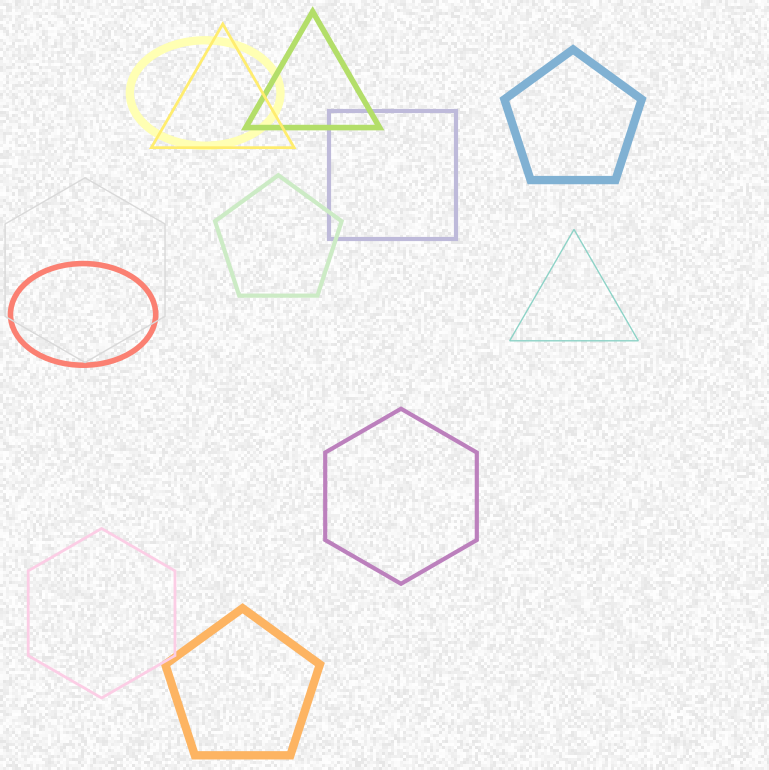[{"shape": "triangle", "thickness": 0.5, "radius": 0.48, "center": [0.745, 0.606]}, {"shape": "oval", "thickness": 3, "radius": 0.49, "center": [0.266, 0.879]}, {"shape": "square", "thickness": 1.5, "radius": 0.41, "center": [0.51, 0.773]}, {"shape": "oval", "thickness": 2, "radius": 0.47, "center": [0.108, 0.592]}, {"shape": "pentagon", "thickness": 3, "radius": 0.47, "center": [0.744, 0.842]}, {"shape": "pentagon", "thickness": 3, "radius": 0.53, "center": [0.315, 0.104]}, {"shape": "triangle", "thickness": 2, "radius": 0.5, "center": [0.406, 0.885]}, {"shape": "hexagon", "thickness": 1, "radius": 0.55, "center": [0.132, 0.204]}, {"shape": "hexagon", "thickness": 0.5, "radius": 0.6, "center": [0.11, 0.649]}, {"shape": "hexagon", "thickness": 1.5, "radius": 0.57, "center": [0.521, 0.355]}, {"shape": "pentagon", "thickness": 1.5, "radius": 0.43, "center": [0.361, 0.686]}, {"shape": "triangle", "thickness": 1, "radius": 0.54, "center": [0.289, 0.862]}]